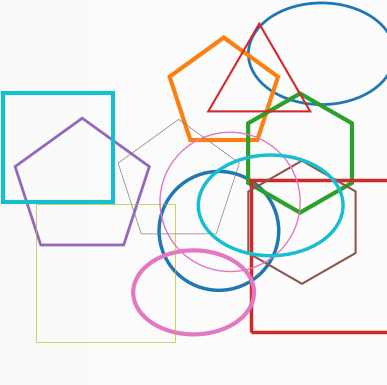[{"shape": "oval", "thickness": 2, "radius": 0.94, "center": [0.83, 0.86]}, {"shape": "circle", "thickness": 2.5, "radius": 0.77, "center": [0.565, 0.4]}, {"shape": "pentagon", "thickness": 3, "radius": 0.74, "center": [0.578, 0.755]}, {"shape": "hexagon", "thickness": 3, "radius": 0.77, "center": [0.774, 0.602]}, {"shape": "square", "thickness": 2.5, "radius": 0.98, "center": [0.844, 0.335]}, {"shape": "triangle", "thickness": 1.5, "radius": 0.76, "center": [0.669, 0.787]}, {"shape": "pentagon", "thickness": 2, "radius": 0.91, "center": [0.212, 0.511]}, {"shape": "hexagon", "thickness": 1.5, "radius": 0.8, "center": [0.779, 0.423]}, {"shape": "circle", "thickness": 1, "radius": 0.9, "center": [0.594, 0.476]}, {"shape": "oval", "thickness": 3, "radius": 0.78, "center": [0.5, 0.241]}, {"shape": "pentagon", "thickness": 0.5, "radius": 0.82, "center": [0.461, 0.526]}, {"shape": "square", "thickness": 0.5, "radius": 0.89, "center": [0.272, 0.291]}, {"shape": "square", "thickness": 3, "radius": 0.71, "center": [0.149, 0.616]}, {"shape": "oval", "thickness": 2.5, "radius": 0.93, "center": [0.699, 0.467]}]